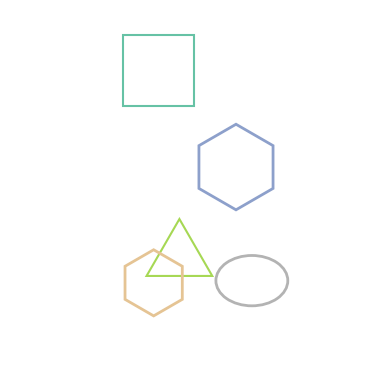[{"shape": "square", "thickness": 1.5, "radius": 0.46, "center": [0.413, 0.818]}, {"shape": "hexagon", "thickness": 2, "radius": 0.56, "center": [0.613, 0.566]}, {"shape": "triangle", "thickness": 1.5, "radius": 0.49, "center": [0.466, 0.333]}, {"shape": "hexagon", "thickness": 2, "radius": 0.43, "center": [0.399, 0.265]}, {"shape": "oval", "thickness": 2, "radius": 0.47, "center": [0.654, 0.271]}]